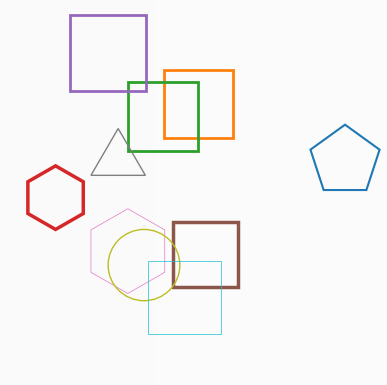[{"shape": "pentagon", "thickness": 1.5, "radius": 0.47, "center": [0.89, 0.582]}, {"shape": "square", "thickness": 2, "radius": 0.44, "center": [0.512, 0.731]}, {"shape": "square", "thickness": 2, "radius": 0.45, "center": [0.42, 0.698]}, {"shape": "hexagon", "thickness": 2.5, "radius": 0.41, "center": [0.143, 0.487]}, {"shape": "square", "thickness": 2, "radius": 0.49, "center": [0.278, 0.862]}, {"shape": "square", "thickness": 2.5, "radius": 0.42, "center": [0.53, 0.34]}, {"shape": "hexagon", "thickness": 0.5, "radius": 0.55, "center": [0.33, 0.348]}, {"shape": "triangle", "thickness": 1, "radius": 0.41, "center": [0.305, 0.585]}, {"shape": "circle", "thickness": 1, "radius": 0.46, "center": [0.372, 0.311]}, {"shape": "square", "thickness": 0.5, "radius": 0.47, "center": [0.477, 0.227]}]